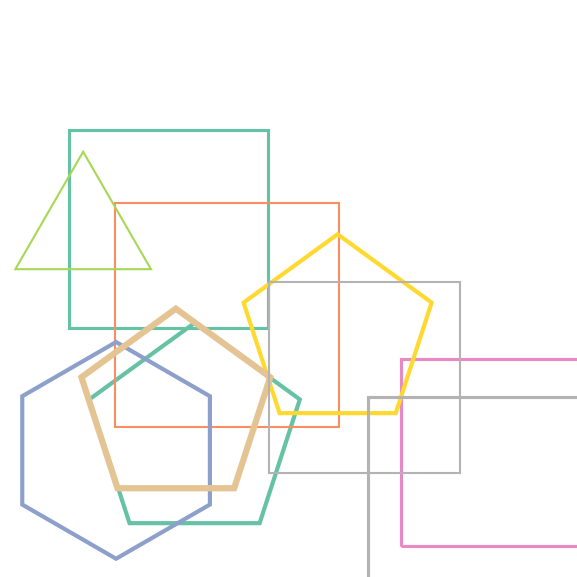[{"shape": "square", "thickness": 1.5, "radius": 0.86, "center": [0.292, 0.603]}, {"shape": "pentagon", "thickness": 2, "radius": 0.96, "center": [0.337, 0.248]}, {"shape": "square", "thickness": 1, "radius": 0.97, "center": [0.393, 0.454]}, {"shape": "hexagon", "thickness": 2, "radius": 0.94, "center": [0.201, 0.219]}, {"shape": "square", "thickness": 1.5, "radius": 0.81, "center": [0.856, 0.215]}, {"shape": "triangle", "thickness": 1, "radius": 0.68, "center": [0.144, 0.601]}, {"shape": "pentagon", "thickness": 2, "radius": 0.86, "center": [0.585, 0.422]}, {"shape": "pentagon", "thickness": 3, "radius": 0.86, "center": [0.304, 0.293]}, {"shape": "square", "thickness": 1, "radius": 0.83, "center": [0.632, 0.346]}, {"shape": "square", "thickness": 1.5, "radius": 0.97, "center": [0.831, 0.119]}]